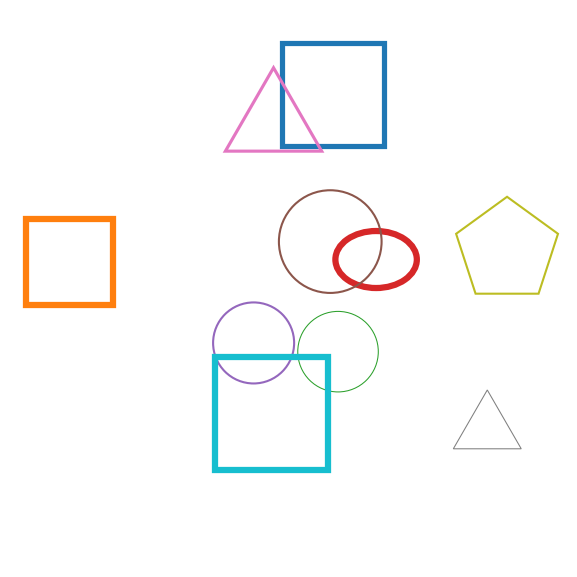[{"shape": "square", "thickness": 2.5, "radius": 0.44, "center": [0.577, 0.836]}, {"shape": "square", "thickness": 3, "radius": 0.37, "center": [0.12, 0.545]}, {"shape": "circle", "thickness": 0.5, "radius": 0.35, "center": [0.585, 0.39]}, {"shape": "oval", "thickness": 3, "radius": 0.35, "center": [0.651, 0.55]}, {"shape": "circle", "thickness": 1, "radius": 0.35, "center": [0.439, 0.405]}, {"shape": "circle", "thickness": 1, "radius": 0.44, "center": [0.572, 0.581]}, {"shape": "triangle", "thickness": 1.5, "radius": 0.48, "center": [0.474, 0.786]}, {"shape": "triangle", "thickness": 0.5, "radius": 0.34, "center": [0.844, 0.256]}, {"shape": "pentagon", "thickness": 1, "radius": 0.46, "center": [0.878, 0.566]}, {"shape": "square", "thickness": 3, "radius": 0.49, "center": [0.47, 0.283]}]